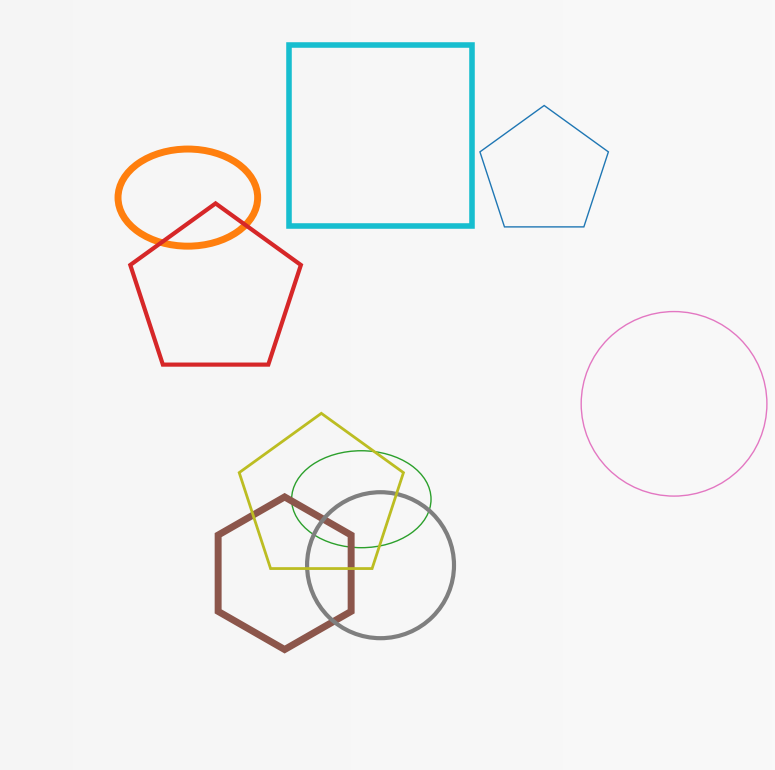[{"shape": "pentagon", "thickness": 0.5, "radius": 0.44, "center": [0.702, 0.776]}, {"shape": "oval", "thickness": 2.5, "radius": 0.45, "center": [0.242, 0.743]}, {"shape": "oval", "thickness": 0.5, "radius": 0.45, "center": [0.466, 0.352]}, {"shape": "pentagon", "thickness": 1.5, "radius": 0.58, "center": [0.278, 0.62]}, {"shape": "hexagon", "thickness": 2.5, "radius": 0.5, "center": [0.367, 0.256]}, {"shape": "circle", "thickness": 0.5, "radius": 0.6, "center": [0.87, 0.476]}, {"shape": "circle", "thickness": 1.5, "radius": 0.47, "center": [0.491, 0.266]}, {"shape": "pentagon", "thickness": 1, "radius": 0.56, "center": [0.415, 0.352]}, {"shape": "square", "thickness": 2, "radius": 0.59, "center": [0.491, 0.824]}]